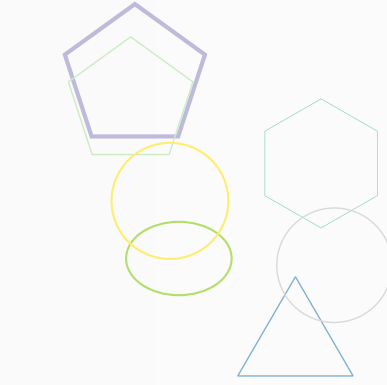[{"shape": "hexagon", "thickness": 0.5, "radius": 0.84, "center": [0.829, 0.576]}, {"shape": "pentagon", "thickness": 3, "radius": 0.95, "center": [0.348, 0.799]}, {"shape": "triangle", "thickness": 1, "radius": 0.86, "center": [0.762, 0.109]}, {"shape": "oval", "thickness": 1.5, "radius": 0.68, "center": [0.462, 0.329]}, {"shape": "circle", "thickness": 1, "radius": 0.74, "center": [0.863, 0.311]}, {"shape": "pentagon", "thickness": 1, "radius": 0.84, "center": [0.337, 0.735]}, {"shape": "circle", "thickness": 1.5, "radius": 0.75, "center": [0.439, 0.478]}]